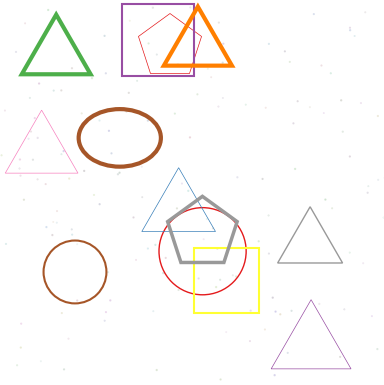[{"shape": "circle", "thickness": 1, "radius": 0.57, "center": [0.526, 0.347]}, {"shape": "pentagon", "thickness": 0.5, "radius": 0.43, "center": [0.442, 0.879]}, {"shape": "triangle", "thickness": 0.5, "radius": 0.55, "center": [0.464, 0.454]}, {"shape": "triangle", "thickness": 3, "radius": 0.52, "center": [0.146, 0.859]}, {"shape": "square", "thickness": 1.5, "radius": 0.46, "center": [0.41, 0.897]}, {"shape": "triangle", "thickness": 0.5, "radius": 0.6, "center": [0.808, 0.102]}, {"shape": "triangle", "thickness": 3, "radius": 0.51, "center": [0.514, 0.881]}, {"shape": "square", "thickness": 1.5, "radius": 0.43, "center": [0.588, 0.271]}, {"shape": "oval", "thickness": 3, "radius": 0.53, "center": [0.311, 0.642]}, {"shape": "circle", "thickness": 1.5, "radius": 0.41, "center": [0.195, 0.294]}, {"shape": "triangle", "thickness": 0.5, "radius": 0.55, "center": [0.108, 0.605]}, {"shape": "triangle", "thickness": 1, "radius": 0.49, "center": [0.805, 0.366]}, {"shape": "pentagon", "thickness": 2.5, "radius": 0.47, "center": [0.526, 0.395]}]